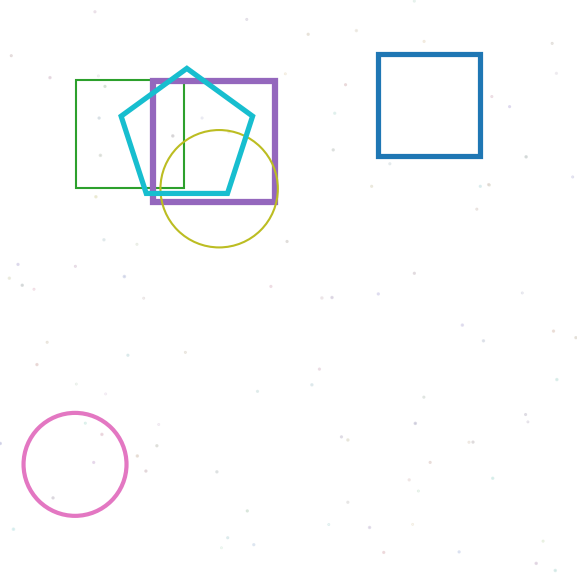[{"shape": "square", "thickness": 2.5, "radius": 0.44, "center": [0.743, 0.818]}, {"shape": "square", "thickness": 1, "radius": 0.47, "center": [0.225, 0.767]}, {"shape": "square", "thickness": 3, "radius": 0.53, "center": [0.371, 0.754]}, {"shape": "circle", "thickness": 2, "radius": 0.45, "center": [0.13, 0.195]}, {"shape": "circle", "thickness": 1, "radius": 0.51, "center": [0.379, 0.672]}, {"shape": "pentagon", "thickness": 2.5, "radius": 0.6, "center": [0.324, 0.761]}]